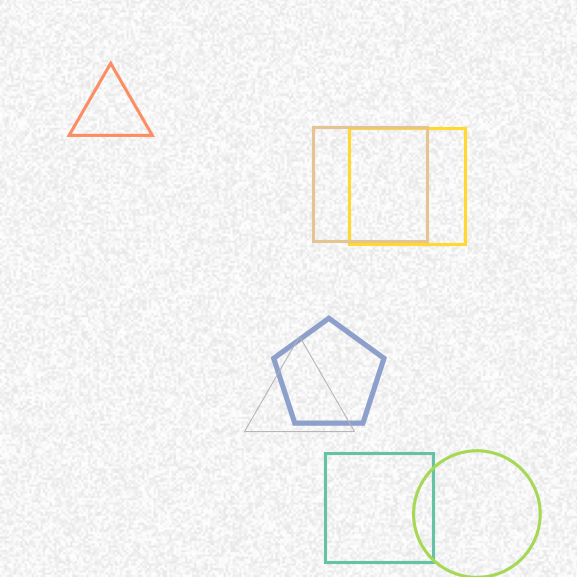[{"shape": "square", "thickness": 1.5, "radius": 0.47, "center": [0.657, 0.12]}, {"shape": "triangle", "thickness": 1.5, "radius": 0.42, "center": [0.192, 0.806]}, {"shape": "pentagon", "thickness": 2.5, "radius": 0.5, "center": [0.569, 0.348]}, {"shape": "circle", "thickness": 1.5, "radius": 0.55, "center": [0.826, 0.109]}, {"shape": "square", "thickness": 1.5, "radius": 0.5, "center": [0.705, 0.677]}, {"shape": "square", "thickness": 1.5, "radius": 0.49, "center": [0.641, 0.68]}, {"shape": "triangle", "thickness": 0.5, "radius": 0.55, "center": [0.519, 0.307]}]